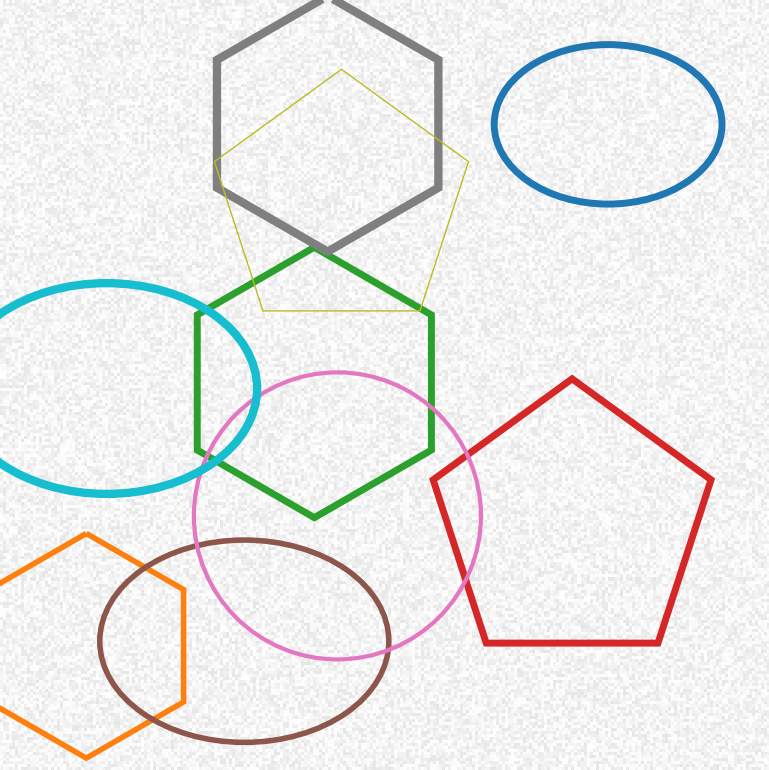[{"shape": "oval", "thickness": 2.5, "radius": 0.74, "center": [0.79, 0.839]}, {"shape": "hexagon", "thickness": 2, "radius": 0.73, "center": [0.112, 0.161]}, {"shape": "hexagon", "thickness": 2.5, "radius": 0.88, "center": [0.408, 0.503]}, {"shape": "pentagon", "thickness": 2.5, "radius": 0.95, "center": [0.743, 0.318]}, {"shape": "oval", "thickness": 2, "radius": 0.94, "center": [0.317, 0.167]}, {"shape": "circle", "thickness": 1.5, "radius": 0.93, "center": [0.438, 0.33]}, {"shape": "hexagon", "thickness": 3, "radius": 0.83, "center": [0.426, 0.839]}, {"shape": "pentagon", "thickness": 0.5, "radius": 0.87, "center": [0.443, 0.737]}, {"shape": "oval", "thickness": 3, "radius": 0.98, "center": [0.138, 0.495]}]